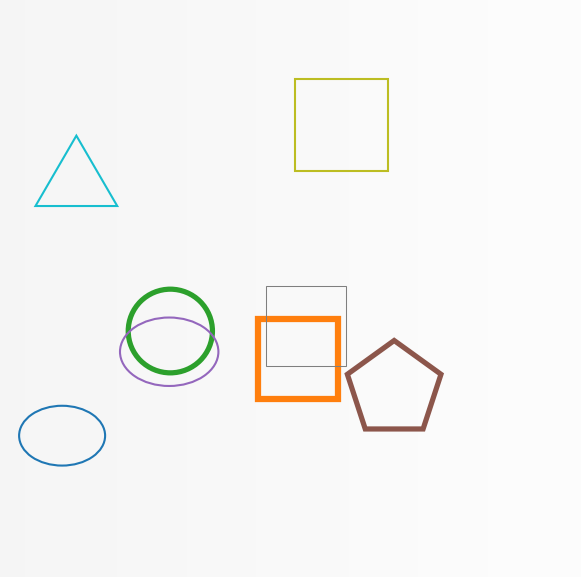[{"shape": "oval", "thickness": 1, "radius": 0.37, "center": [0.107, 0.245]}, {"shape": "square", "thickness": 3, "radius": 0.34, "center": [0.513, 0.378]}, {"shape": "circle", "thickness": 2.5, "radius": 0.36, "center": [0.293, 0.426]}, {"shape": "oval", "thickness": 1, "radius": 0.42, "center": [0.291, 0.39]}, {"shape": "pentagon", "thickness": 2.5, "radius": 0.42, "center": [0.678, 0.325]}, {"shape": "square", "thickness": 0.5, "radius": 0.34, "center": [0.526, 0.435]}, {"shape": "square", "thickness": 1, "radius": 0.4, "center": [0.587, 0.782]}, {"shape": "triangle", "thickness": 1, "radius": 0.41, "center": [0.131, 0.683]}]